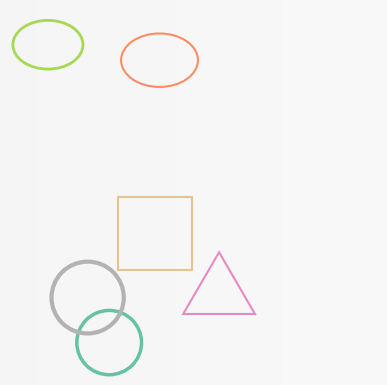[{"shape": "circle", "thickness": 2.5, "radius": 0.42, "center": [0.282, 0.11]}, {"shape": "oval", "thickness": 1.5, "radius": 0.5, "center": [0.412, 0.844]}, {"shape": "triangle", "thickness": 1.5, "radius": 0.53, "center": [0.565, 0.238]}, {"shape": "oval", "thickness": 2, "radius": 0.45, "center": [0.124, 0.884]}, {"shape": "square", "thickness": 1.5, "radius": 0.48, "center": [0.401, 0.393]}, {"shape": "circle", "thickness": 3, "radius": 0.47, "center": [0.226, 0.227]}]